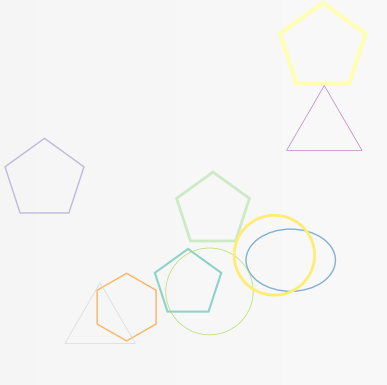[{"shape": "pentagon", "thickness": 1.5, "radius": 0.45, "center": [0.485, 0.263]}, {"shape": "pentagon", "thickness": 3, "radius": 0.58, "center": [0.833, 0.877]}, {"shape": "pentagon", "thickness": 1, "radius": 0.54, "center": [0.115, 0.534]}, {"shape": "oval", "thickness": 1, "radius": 0.58, "center": [0.75, 0.324]}, {"shape": "hexagon", "thickness": 1, "radius": 0.44, "center": [0.327, 0.202]}, {"shape": "circle", "thickness": 0.5, "radius": 0.56, "center": [0.541, 0.243]}, {"shape": "triangle", "thickness": 0.5, "radius": 0.53, "center": [0.258, 0.16]}, {"shape": "triangle", "thickness": 0.5, "radius": 0.56, "center": [0.837, 0.665]}, {"shape": "pentagon", "thickness": 2, "radius": 0.49, "center": [0.55, 0.454]}, {"shape": "circle", "thickness": 2, "radius": 0.52, "center": [0.708, 0.337]}]